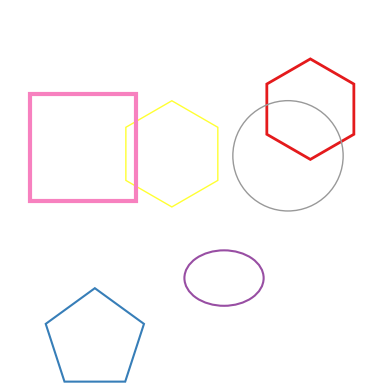[{"shape": "hexagon", "thickness": 2, "radius": 0.65, "center": [0.806, 0.716]}, {"shape": "pentagon", "thickness": 1.5, "radius": 0.67, "center": [0.246, 0.117]}, {"shape": "oval", "thickness": 1.5, "radius": 0.51, "center": [0.582, 0.278]}, {"shape": "hexagon", "thickness": 1, "radius": 0.69, "center": [0.446, 0.6]}, {"shape": "square", "thickness": 3, "radius": 0.69, "center": [0.216, 0.616]}, {"shape": "circle", "thickness": 1, "radius": 0.72, "center": [0.748, 0.595]}]